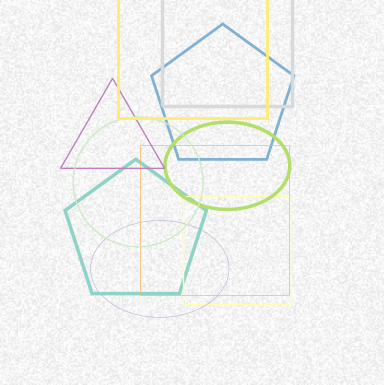[{"shape": "pentagon", "thickness": 2.5, "radius": 0.96, "center": [0.353, 0.394]}, {"shape": "square", "thickness": 1, "radius": 0.7, "center": [0.615, 0.351]}, {"shape": "oval", "thickness": 0.5, "radius": 0.9, "center": [0.415, 0.302]}, {"shape": "pentagon", "thickness": 2, "radius": 0.97, "center": [0.578, 0.743]}, {"shape": "square", "thickness": 0.5, "radius": 0.97, "center": [0.557, 0.428]}, {"shape": "oval", "thickness": 2.5, "radius": 0.81, "center": [0.591, 0.569]}, {"shape": "square", "thickness": 2.5, "radius": 0.84, "center": [0.59, 0.893]}, {"shape": "triangle", "thickness": 1, "radius": 0.78, "center": [0.292, 0.641]}, {"shape": "circle", "thickness": 1, "radius": 0.84, "center": [0.359, 0.528]}, {"shape": "square", "thickness": 2, "radius": 0.97, "center": [0.5, 0.888]}]